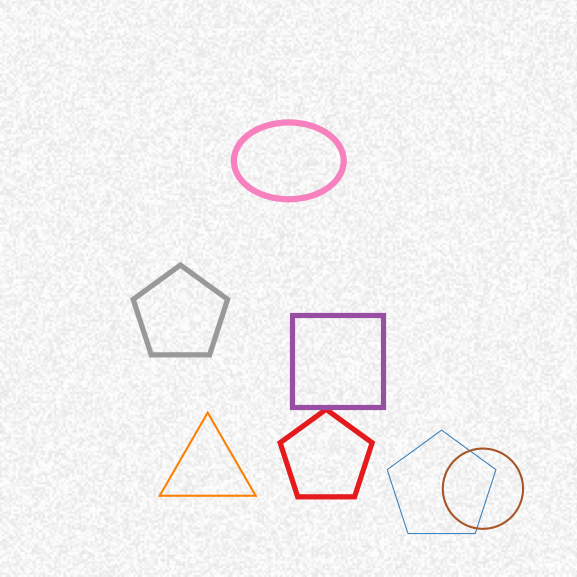[{"shape": "pentagon", "thickness": 2.5, "radius": 0.42, "center": [0.565, 0.207]}, {"shape": "pentagon", "thickness": 0.5, "radius": 0.49, "center": [0.765, 0.155]}, {"shape": "square", "thickness": 2.5, "radius": 0.39, "center": [0.585, 0.374]}, {"shape": "triangle", "thickness": 1, "radius": 0.48, "center": [0.36, 0.189]}, {"shape": "circle", "thickness": 1, "radius": 0.35, "center": [0.836, 0.153]}, {"shape": "oval", "thickness": 3, "radius": 0.48, "center": [0.5, 0.721]}, {"shape": "pentagon", "thickness": 2.5, "radius": 0.43, "center": [0.312, 0.454]}]